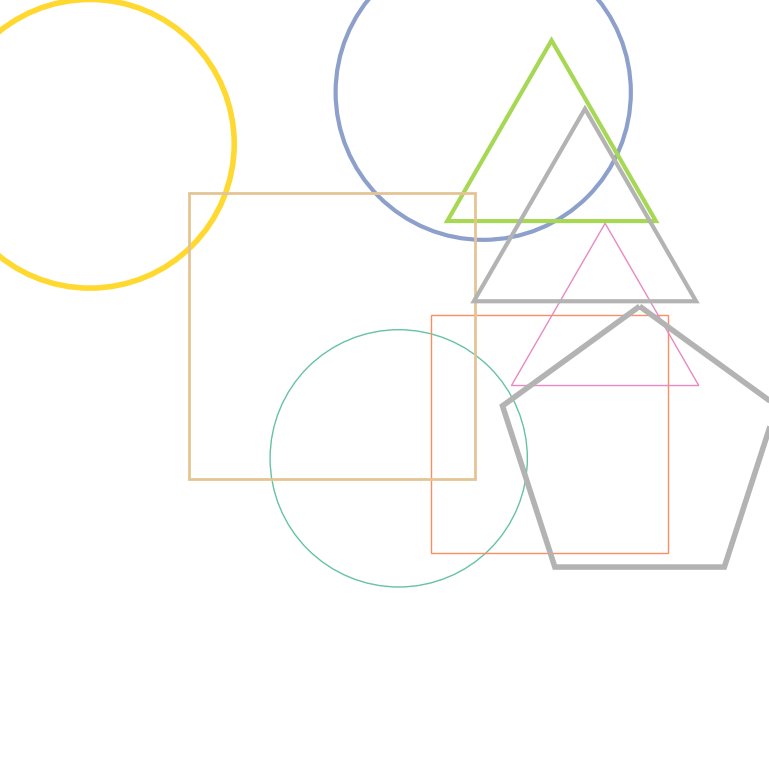[{"shape": "circle", "thickness": 0.5, "radius": 0.84, "center": [0.518, 0.405]}, {"shape": "square", "thickness": 0.5, "radius": 0.77, "center": [0.714, 0.436]}, {"shape": "circle", "thickness": 1.5, "radius": 0.96, "center": [0.628, 0.88]}, {"shape": "triangle", "thickness": 0.5, "radius": 0.7, "center": [0.786, 0.57]}, {"shape": "triangle", "thickness": 1.5, "radius": 0.78, "center": [0.716, 0.791]}, {"shape": "circle", "thickness": 2, "radius": 0.94, "center": [0.117, 0.813]}, {"shape": "square", "thickness": 1, "radius": 0.93, "center": [0.431, 0.564]}, {"shape": "triangle", "thickness": 1.5, "radius": 0.83, "center": [0.76, 0.692]}, {"shape": "pentagon", "thickness": 2, "radius": 0.94, "center": [0.831, 0.415]}]